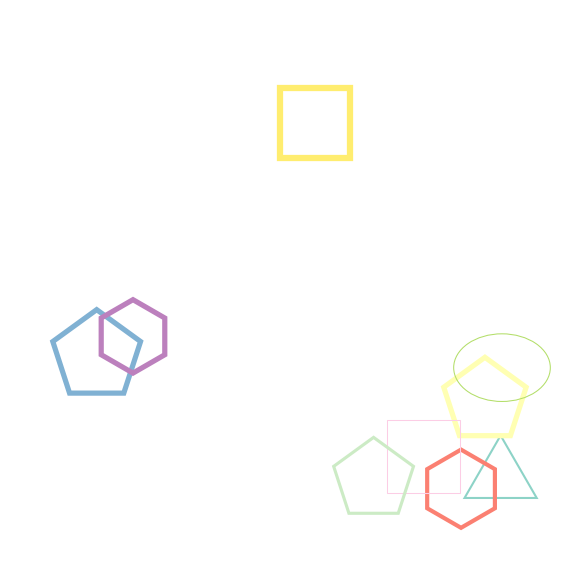[{"shape": "triangle", "thickness": 1, "radius": 0.36, "center": [0.867, 0.173]}, {"shape": "pentagon", "thickness": 2.5, "radius": 0.38, "center": [0.84, 0.305]}, {"shape": "hexagon", "thickness": 2, "radius": 0.34, "center": [0.798, 0.153]}, {"shape": "pentagon", "thickness": 2.5, "radius": 0.4, "center": [0.167, 0.383]}, {"shape": "oval", "thickness": 0.5, "radius": 0.42, "center": [0.869, 0.363]}, {"shape": "square", "thickness": 0.5, "radius": 0.32, "center": [0.733, 0.208]}, {"shape": "hexagon", "thickness": 2.5, "radius": 0.32, "center": [0.23, 0.417]}, {"shape": "pentagon", "thickness": 1.5, "radius": 0.36, "center": [0.647, 0.169]}, {"shape": "square", "thickness": 3, "radius": 0.3, "center": [0.545, 0.787]}]